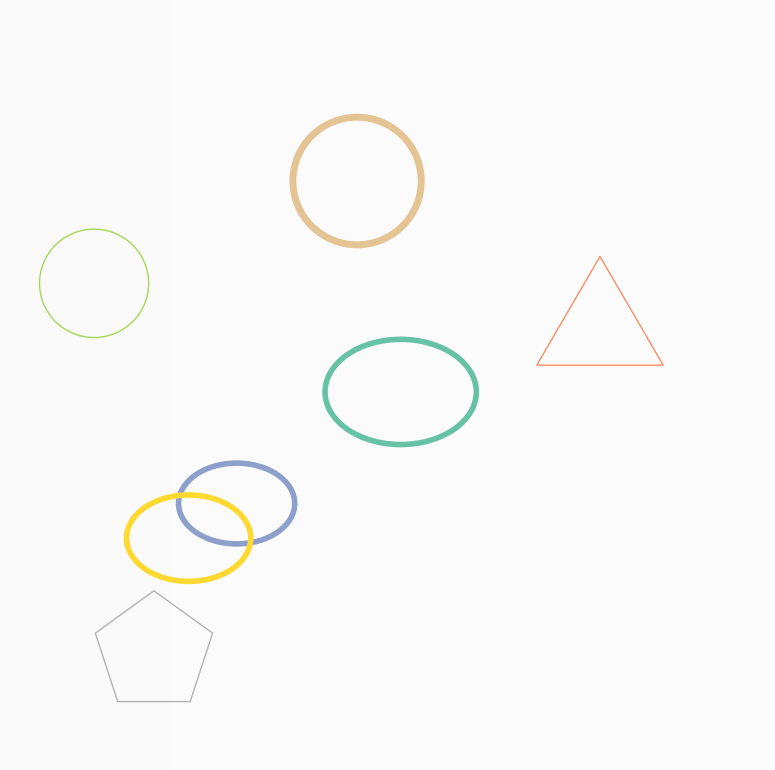[{"shape": "oval", "thickness": 2, "radius": 0.49, "center": [0.517, 0.491]}, {"shape": "triangle", "thickness": 0.5, "radius": 0.47, "center": [0.774, 0.573]}, {"shape": "oval", "thickness": 2, "radius": 0.37, "center": [0.305, 0.346]}, {"shape": "circle", "thickness": 0.5, "radius": 0.35, "center": [0.121, 0.632]}, {"shape": "oval", "thickness": 2, "radius": 0.4, "center": [0.243, 0.301]}, {"shape": "circle", "thickness": 2.5, "radius": 0.41, "center": [0.461, 0.765]}, {"shape": "pentagon", "thickness": 0.5, "radius": 0.4, "center": [0.199, 0.153]}]